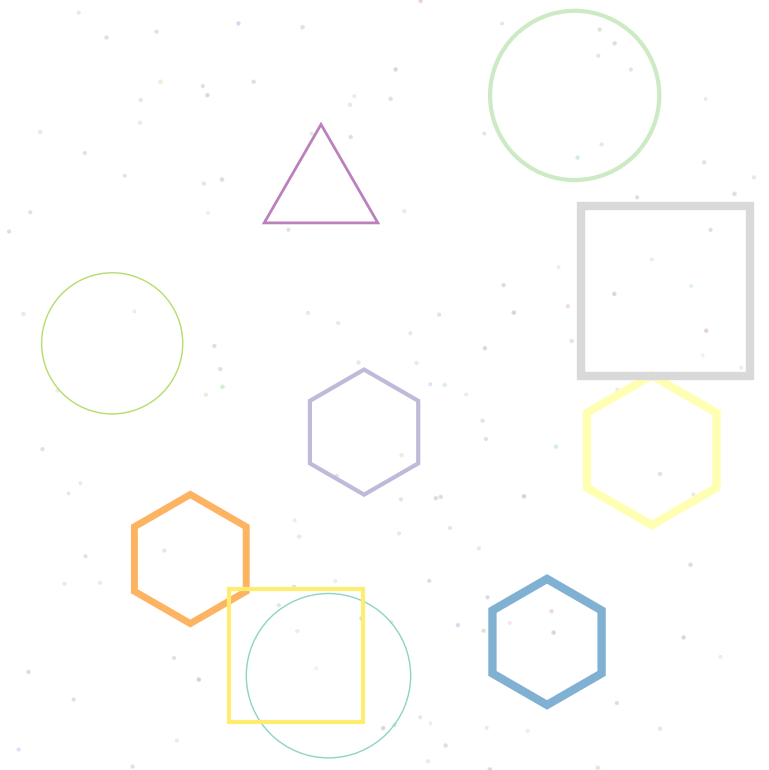[{"shape": "circle", "thickness": 0.5, "radius": 0.53, "center": [0.427, 0.122]}, {"shape": "hexagon", "thickness": 3, "radius": 0.49, "center": [0.846, 0.415]}, {"shape": "hexagon", "thickness": 1.5, "radius": 0.41, "center": [0.473, 0.439]}, {"shape": "hexagon", "thickness": 3, "radius": 0.41, "center": [0.71, 0.166]}, {"shape": "hexagon", "thickness": 2.5, "radius": 0.42, "center": [0.247, 0.274]}, {"shape": "circle", "thickness": 0.5, "radius": 0.46, "center": [0.146, 0.554]}, {"shape": "square", "thickness": 3, "radius": 0.55, "center": [0.864, 0.622]}, {"shape": "triangle", "thickness": 1, "radius": 0.43, "center": [0.417, 0.753]}, {"shape": "circle", "thickness": 1.5, "radius": 0.55, "center": [0.746, 0.876]}, {"shape": "square", "thickness": 1.5, "radius": 0.43, "center": [0.384, 0.149]}]